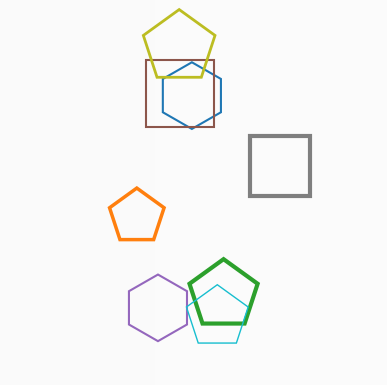[{"shape": "hexagon", "thickness": 1.5, "radius": 0.43, "center": [0.495, 0.752]}, {"shape": "pentagon", "thickness": 2.5, "radius": 0.37, "center": [0.353, 0.437]}, {"shape": "pentagon", "thickness": 3, "radius": 0.46, "center": [0.577, 0.234]}, {"shape": "hexagon", "thickness": 1.5, "radius": 0.43, "center": [0.408, 0.2]}, {"shape": "square", "thickness": 1.5, "radius": 0.44, "center": [0.464, 0.757]}, {"shape": "square", "thickness": 3, "radius": 0.39, "center": [0.724, 0.569]}, {"shape": "pentagon", "thickness": 2, "radius": 0.49, "center": [0.462, 0.878]}, {"shape": "pentagon", "thickness": 1, "radius": 0.42, "center": [0.561, 0.177]}]